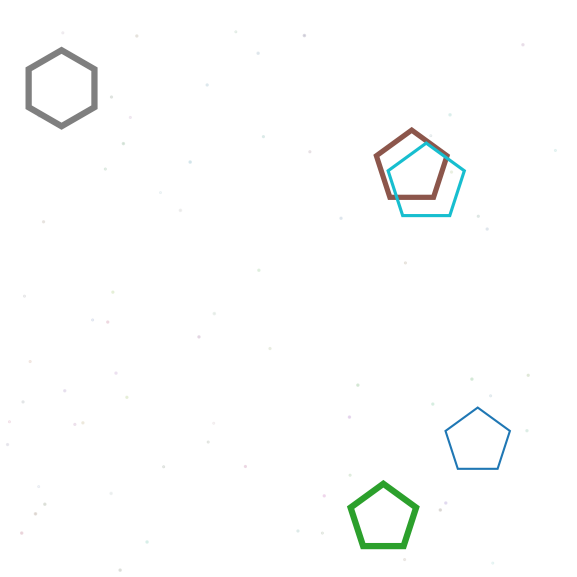[{"shape": "pentagon", "thickness": 1, "radius": 0.29, "center": [0.827, 0.235]}, {"shape": "pentagon", "thickness": 3, "radius": 0.3, "center": [0.664, 0.102]}, {"shape": "pentagon", "thickness": 2.5, "radius": 0.32, "center": [0.713, 0.709]}, {"shape": "hexagon", "thickness": 3, "radius": 0.33, "center": [0.107, 0.846]}, {"shape": "pentagon", "thickness": 1.5, "radius": 0.35, "center": [0.738, 0.682]}]